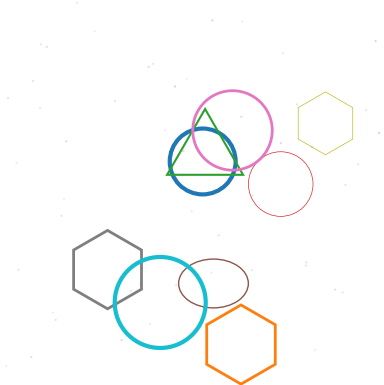[{"shape": "circle", "thickness": 3, "radius": 0.43, "center": [0.526, 0.581]}, {"shape": "hexagon", "thickness": 2, "radius": 0.51, "center": [0.626, 0.105]}, {"shape": "triangle", "thickness": 1.5, "radius": 0.57, "center": [0.533, 0.603]}, {"shape": "circle", "thickness": 0.5, "radius": 0.42, "center": [0.729, 0.522]}, {"shape": "oval", "thickness": 1, "radius": 0.45, "center": [0.555, 0.264]}, {"shape": "circle", "thickness": 2, "radius": 0.52, "center": [0.604, 0.661]}, {"shape": "hexagon", "thickness": 2, "radius": 0.51, "center": [0.279, 0.3]}, {"shape": "hexagon", "thickness": 0.5, "radius": 0.41, "center": [0.845, 0.68]}, {"shape": "circle", "thickness": 3, "radius": 0.59, "center": [0.416, 0.214]}]